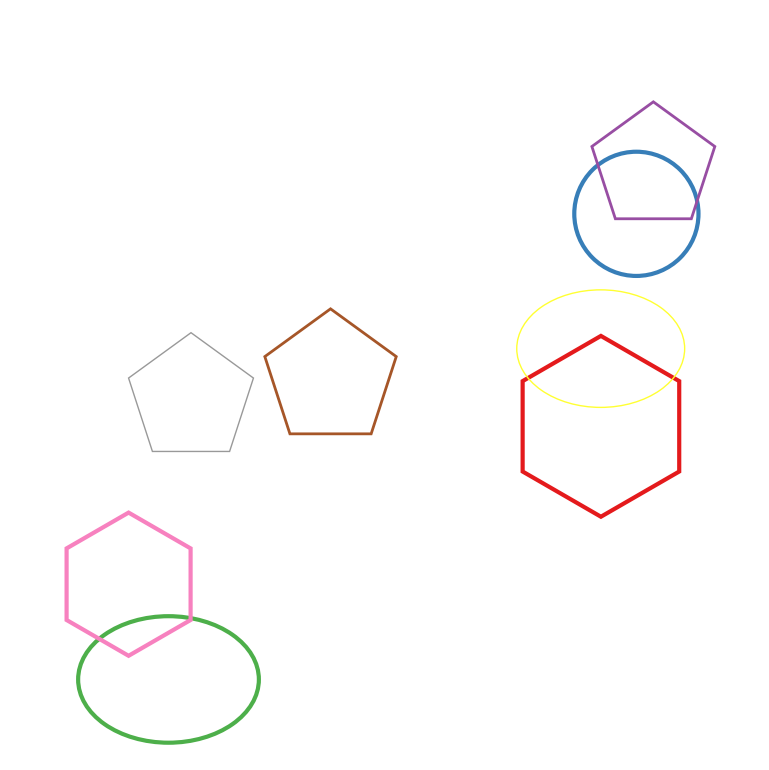[{"shape": "hexagon", "thickness": 1.5, "radius": 0.59, "center": [0.78, 0.446]}, {"shape": "circle", "thickness": 1.5, "radius": 0.4, "center": [0.826, 0.722]}, {"shape": "oval", "thickness": 1.5, "radius": 0.59, "center": [0.219, 0.118]}, {"shape": "pentagon", "thickness": 1, "radius": 0.42, "center": [0.849, 0.784]}, {"shape": "oval", "thickness": 0.5, "radius": 0.55, "center": [0.78, 0.547]}, {"shape": "pentagon", "thickness": 1, "radius": 0.45, "center": [0.429, 0.509]}, {"shape": "hexagon", "thickness": 1.5, "radius": 0.46, "center": [0.167, 0.241]}, {"shape": "pentagon", "thickness": 0.5, "radius": 0.43, "center": [0.248, 0.483]}]